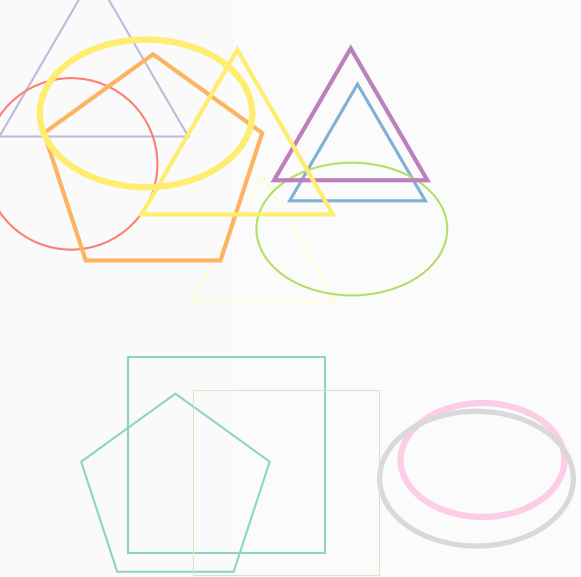[{"shape": "square", "thickness": 1, "radius": 0.85, "center": [0.39, 0.211]}, {"shape": "pentagon", "thickness": 1, "radius": 0.85, "center": [0.302, 0.147]}, {"shape": "triangle", "thickness": 0.5, "radius": 0.72, "center": [0.453, 0.549]}, {"shape": "triangle", "thickness": 1, "radius": 0.94, "center": [0.161, 0.857]}, {"shape": "circle", "thickness": 1, "radius": 0.74, "center": [0.122, 0.715]}, {"shape": "triangle", "thickness": 1.5, "radius": 0.67, "center": [0.615, 0.719]}, {"shape": "pentagon", "thickness": 2, "radius": 0.99, "center": [0.263, 0.708]}, {"shape": "oval", "thickness": 1, "radius": 0.82, "center": [0.605, 0.603]}, {"shape": "oval", "thickness": 3, "radius": 0.7, "center": [0.83, 0.203]}, {"shape": "oval", "thickness": 2.5, "radius": 0.83, "center": [0.82, 0.17]}, {"shape": "triangle", "thickness": 2, "radius": 0.76, "center": [0.603, 0.763]}, {"shape": "square", "thickness": 0.5, "radius": 0.8, "center": [0.491, 0.163]}, {"shape": "triangle", "thickness": 2, "radius": 0.95, "center": [0.408, 0.723]}, {"shape": "oval", "thickness": 3, "radius": 0.91, "center": [0.251, 0.803]}]